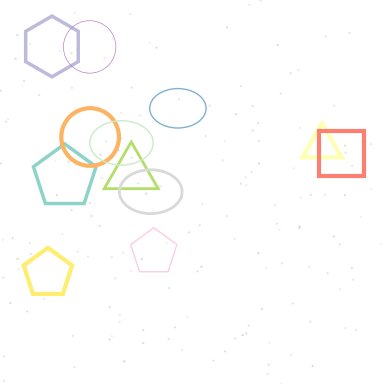[{"shape": "pentagon", "thickness": 2.5, "radius": 0.43, "center": [0.168, 0.541]}, {"shape": "triangle", "thickness": 3, "radius": 0.29, "center": [0.836, 0.621]}, {"shape": "hexagon", "thickness": 2.5, "radius": 0.39, "center": [0.135, 0.879]}, {"shape": "square", "thickness": 3, "radius": 0.29, "center": [0.886, 0.601]}, {"shape": "oval", "thickness": 1, "radius": 0.37, "center": [0.462, 0.719]}, {"shape": "circle", "thickness": 3, "radius": 0.37, "center": [0.234, 0.644]}, {"shape": "triangle", "thickness": 2, "radius": 0.4, "center": [0.341, 0.55]}, {"shape": "pentagon", "thickness": 1, "radius": 0.32, "center": [0.399, 0.345]}, {"shape": "oval", "thickness": 2, "radius": 0.41, "center": [0.392, 0.502]}, {"shape": "circle", "thickness": 0.5, "radius": 0.34, "center": [0.233, 0.878]}, {"shape": "oval", "thickness": 1, "radius": 0.41, "center": [0.316, 0.629]}, {"shape": "pentagon", "thickness": 3, "radius": 0.33, "center": [0.124, 0.29]}]